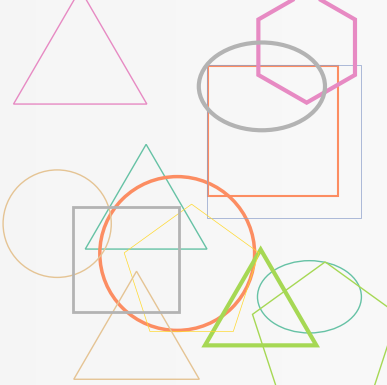[{"shape": "oval", "thickness": 1, "radius": 0.67, "center": [0.799, 0.229]}, {"shape": "triangle", "thickness": 1, "radius": 0.91, "center": [0.377, 0.444]}, {"shape": "square", "thickness": 1.5, "radius": 0.84, "center": [0.704, 0.659]}, {"shape": "circle", "thickness": 2.5, "radius": 1.0, "center": [0.457, 0.342]}, {"shape": "square", "thickness": 0.5, "radius": 0.99, "center": [0.734, 0.634]}, {"shape": "hexagon", "thickness": 3, "radius": 0.72, "center": [0.791, 0.877]}, {"shape": "triangle", "thickness": 1, "radius": 0.99, "center": [0.207, 0.829]}, {"shape": "triangle", "thickness": 3, "radius": 0.83, "center": [0.673, 0.186]}, {"shape": "pentagon", "thickness": 1, "radius": 0.99, "center": [0.839, 0.123]}, {"shape": "pentagon", "thickness": 0.5, "radius": 0.91, "center": [0.494, 0.287]}, {"shape": "circle", "thickness": 1, "radius": 0.7, "center": [0.148, 0.419]}, {"shape": "triangle", "thickness": 1, "radius": 0.94, "center": [0.352, 0.108]}, {"shape": "oval", "thickness": 3, "radius": 0.81, "center": [0.676, 0.776]}, {"shape": "square", "thickness": 2, "radius": 0.68, "center": [0.325, 0.326]}]